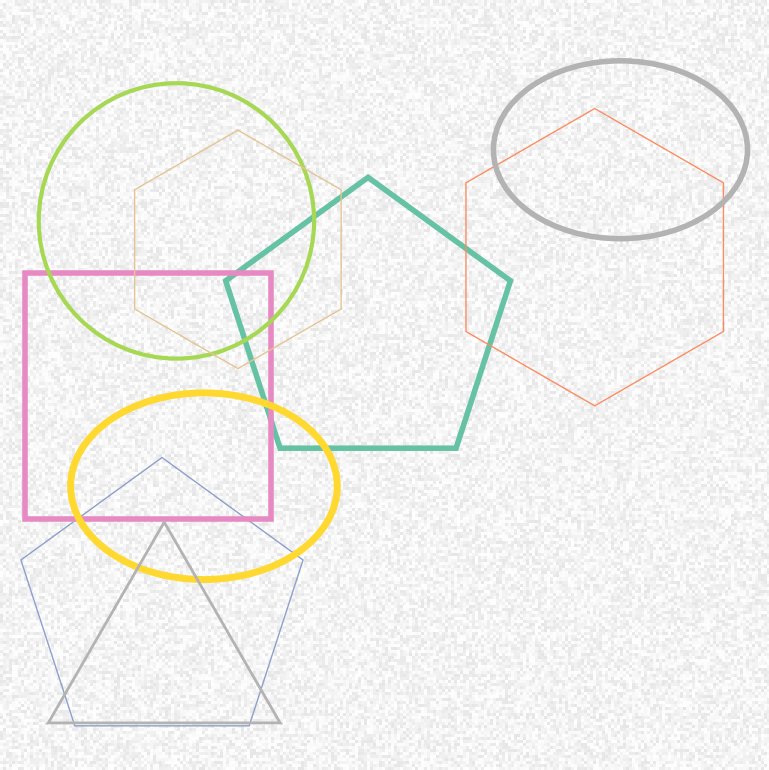[{"shape": "pentagon", "thickness": 2, "radius": 0.97, "center": [0.478, 0.575]}, {"shape": "hexagon", "thickness": 0.5, "radius": 0.97, "center": [0.772, 0.666]}, {"shape": "pentagon", "thickness": 0.5, "radius": 0.96, "center": [0.21, 0.213]}, {"shape": "square", "thickness": 2, "radius": 0.8, "center": [0.192, 0.486]}, {"shape": "circle", "thickness": 1.5, "radius": 0.89, "center": [0.229, 0.713]}, {"shape": "oval", "thickness": 2.5, "radius": 0.87, "center": [0.265, 0.369]}, {"shape": "hexagon", "thickness": 0.5, "radius": 0.77, "center": [0.309, 0.676]}, {"shape": "triangle", "thickness": 1, "radius": 0.87, "center": [0.213, 0.148]}, {"shape": "oval", "thickness": 2, "radius": 0.83, "center": [0.806, 0.806]}]